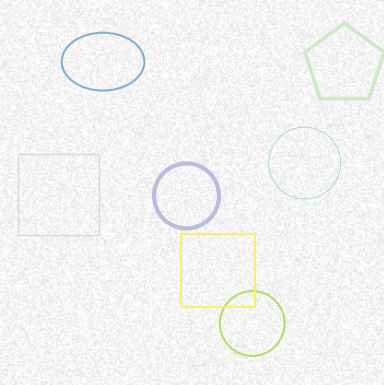[{"shape": "circle", "thickness": 0.5, "radius": 0.47, "center": [0.791, 0.577]}, {"shape": "circle", "thickness": 3, "radius": 0.42, "center": [0.484, 0.491]}, {"shape": "oval", "thickness": 1.5, "radius": 0.54, "center": [0.268, 0.84]}, {"shape": "circle", "thickness": 1.5, "radius": 0.42, "center": [0.655, 0.16]}, {"shape": "square", "thickness": 1, "radius": 0.53, "center": [0.152, 0.496]}, {"shape": "pentagon", "thickness": 2.5, "radius": 0.54, "center": [0.895, 0.831]}, {"shape": "square", "thickness": 1.5, "radius": 0.48, "center": [0.566, 0.297]}]